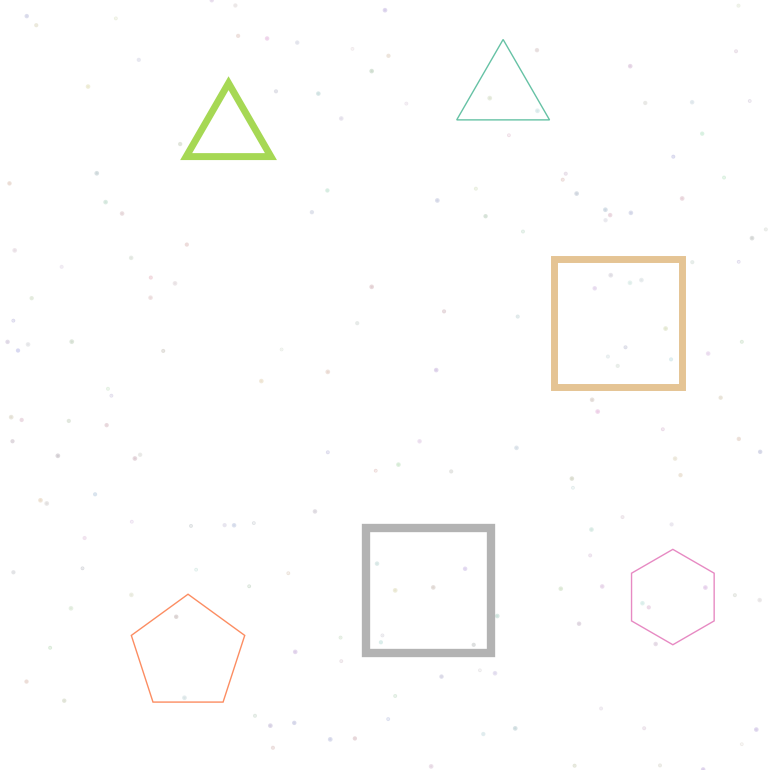[{"shape": "triangle", "thickness": 0.5, "radius": 0.35, "center": [0.653, 0.879]}, {"shape": "pentagon", "thickness": 0.5, "radius": 0.39, "center": [0.244, 0.151]}, {"shape": "hexagon", "thickness": 0.5, "radius": 0.31, "center": [0.874, 0.225]}, {"shape": "triangle", "thickness": 2.5, "radius": 0.32, "center": [0.297, 0.828]}, {"shape": "square", "thickness": 2.5, "radius": 0.42, "center": [0.803, 0.58]}, {"shape": "square", "thickness": 3, "radius": 0.41, "center": [0.556, 0.233]}]